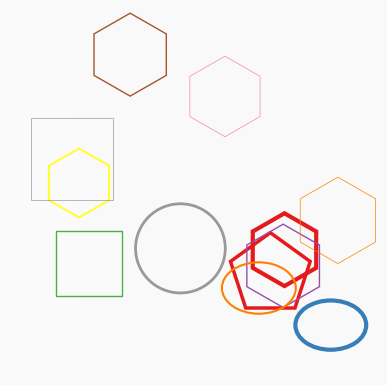[{"shape": "pentagon", "thickness": 2.5, "radius": 0.54, "center": [0.698, 0.287]}, {"shape": "hexagon", "thickness": 3, "radius": 0.47, "center": [0.734, 0.351]}, {"shape": "oval", "thickness": 3, "radius": 0.46, "center": [0.854, 0.156]}, {"shape": "square", "thickness": 1, "radius": 0.42, "center": [0.229, 0.316]}, {"shape": "hexagon", "thickness": 1, "radius": 0.54, "center": [0.731, 0.309]}, {"shape": "oval", "thickness": 1.5, "radius": 0.48, "center": [0.668, 0.252]}, {"shape": "hexagon", "thickness": 0.5, "radius": 0.56, "center": [0.872, 0.428]}, {"shape": "hexagon", "thickness": 1.5, "radius": 0.45, "center": [0.204, 0.525]}, {"shape": "hexagon", "thickness": 1, "radius": 0.54, "center": [0.336, 0.858]}, {"shape": "hexagon", "thickness": 0.5, "radius": 0.52, "center": [0.581, 0.749]}, {"shape": "circle", "thickness": 2, "radius": 0.58, "center": [0.466, 0.355]}, {"shape": "square", "thickness": 0.5, "radius": 0.53, "center": [0.186, 0.587]}]